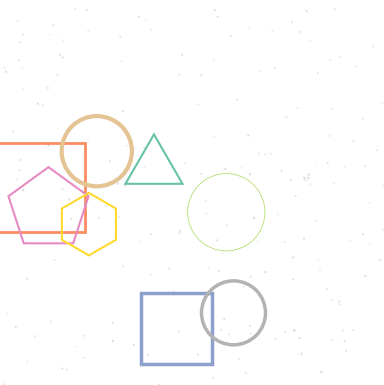[{"shape": "triangle", "thickness": 1.5, "radius": 0.43, "center": [0.4, 0.565]}, {"shape": "square", "thickness": 2, "radius": 0.58, "center": [0.106, 0.513]}, {"shape": "square", "thickness": 2.5, "radius": 0.46, "center": [0.458, 0.147]}, {"shape": "pentagon", "thickness": 1.5, "radius": 0.55, "center": [0.126, 0.456]}, {"shape": "circle", "thickness": 0.5, "radius": 0.5, "center": [0.588, 0.449]}, {"shape": "hexagon", "thickness": 1.5, "radius": 0.41, "center": [0.231, 0.418]}, {"shape": "circle", "thickness": 3, "radius": 0.46, "center": [0.251, 0.607]}, {"shape": "circle", "thickness": 2.5, "radius": 0.42, "center": [0.607, 0.187]}]